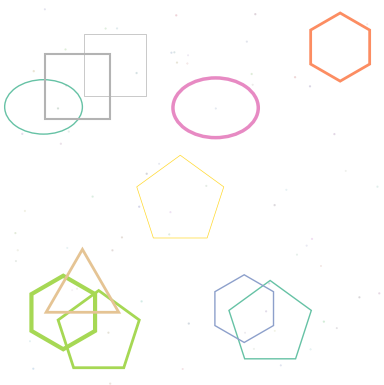[{"shape": "oval", "thickness": 1, "radius": 0.5, "center": [0.113, 0.722]}, {"shape": "pentagon", "thickness": 1, "radius": 0.56, "center": [0.702, 0.159]}, {"shape": "hexagon", "thickness": 2, "radius": 0.44, "center": [0.884, 0.878]}, {"shape": "hexagon", "thickness": 1, "radius": 0.44, "center": [0.634, 0.198]}, {"shape": "oval", "thickness": 2.5, "radius": 0.55, "center": [0.56, 0.72]}, {"shape": "hexagon", "thickness": 3, "radius": 0.48, "center": [0.164, 0.188]}, {"shape": "pentagon", "thickness": 2, "radius": 0.55, "center": [0.256, 0.135]}, {"shape": "pentagon", "thickness": 0.5, "radius": 0.59, "center": [0.468, 0.478]}, {"shape": "triangle", "thickness": 2, "radius": 0.54, "center": [0.214, 0.243]}, {"shape": "square", "thickness": 1.5, "radius": 0.42, "center": [0.202, 0.775]}, {"shape": "square", "thickness": 0.5, "radius": 0.4, "center": [0.299, 0.831]}]